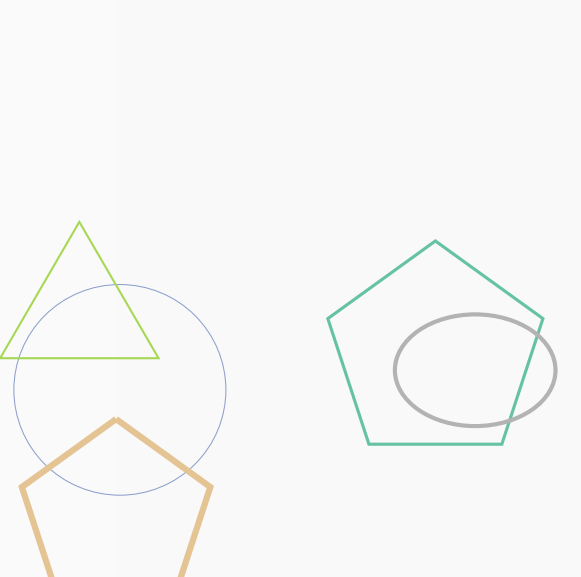[{"shape": "pentagon", "thickness": 1.5, "radius": 0.97, "center": [0.749, 0.387]}, {"shape": "circle", "thickness": 0.5, "radius": 0.91, "center": [0.206, 0.324]}, {"shape": "triangle", "thickness": 1, "radius": 0.79, "center": [0.137, 0.458]}, {"shape": "pentagon", "thickness": 3, "radius": 0.85, "center": [0.2, 0.103]}, {"shape": "oval", "thickness": 2, "radius": 0.69, "center": [0.818, 0.358]}]